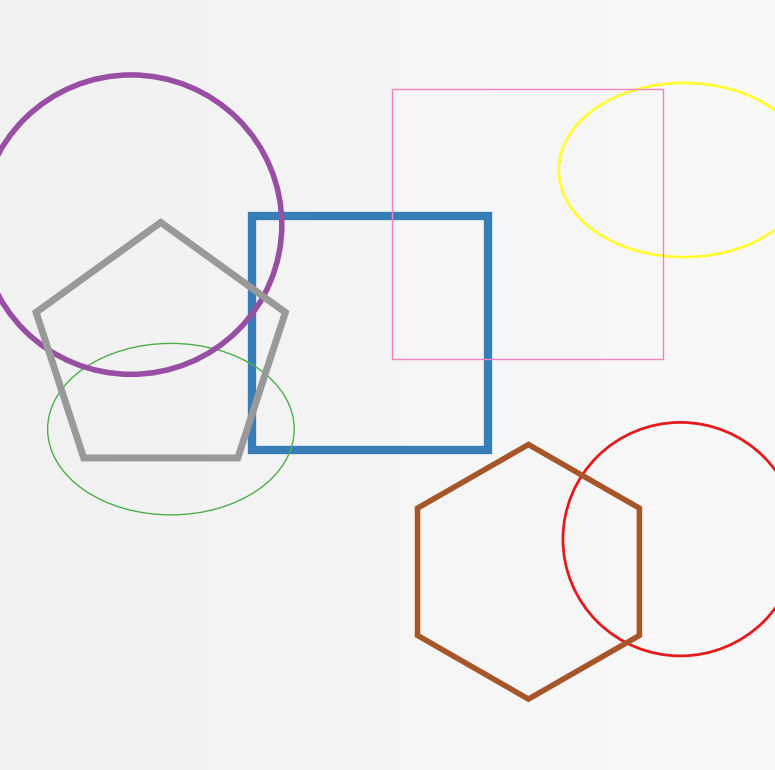[{"shape": "circle", "thickness": 1, "radius": 0.76, "center": [0.878, 0.3]}, {"shape": "square", "thickness": 3, "radius": 0.76, "center": [0.478, 0.568]}, {"shape": "oval", "thickness": 0.5, "radius": 0.8, "center": [0.221, 0.443]}, {"shape": "circle", "thickness": 2, "radius": 0.97, "center": [0.169, 0.708]}, {"shape": "oval", "thickness": 1, "radius": 0.81, "center": [0.883, 0.779]}, {"shape": "hexagon", "thickness": 2, "radius": 0.83, "center": [0.682, 0.257]}, {"shape": "square", "thickness": 0.5, "radius": 0.88, "center": [0.681, 0.709]}, {"shape": "pentagon", "thickness": 2.5, "radius": 0.85, "center": [0.207, 0.542]}]